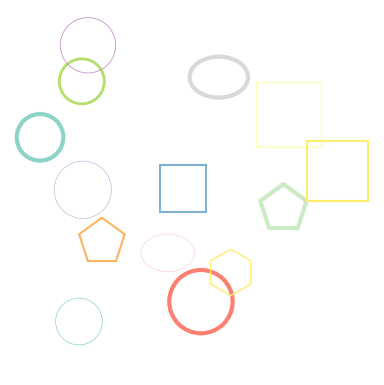[{"shape": "circle", "thickness": 0.5, "radius": 0.3, "center": [0.205, 0.165]}, {"shape": "circle", "thickness": 3, "radius": 0.3, "center": [0.104, 0.643]}, {"shape": "square", "thickness": 1, "radius": 0.42, "center": [0.749, 0.702]}, {"shape": "circle", "thickness": 0.5, "radius": 0.37, "center": [0.215, 0.507]}, {"shape": "circle", "thickness": 3, "radius": 0.41, "center": [0.522, 0.217]}, {"shape": "square", "thickness": 1.5, "radius": 0.3, "center": [0.475, 0.51]}, {"shape": "pentagon", "thickness": 1.5, "radius": 0.31, "center": [0.265, 0.372]}, {"shape": "circle", "thickness": 2, "radius": 0.29, "center": [0.213, 0.789]}, {"shape": "oval", "thickness": 0.5, "radius": 0.35, "center": [0.436, 0.343]}, {"shape": "oval", "thickness": 3, "radius": 0.38, "center": [0.568, 0.8]}, {"shape": "circle", "thickness": 0.5, "radius": 0.36, "center": [0.228, 0.882]}, {"shape": "pentagon", "thickness": 3, "radius": 0.32, "center": [0.736, 0.459]}, {"shape": "hexagon", "thickness": 1, "radius": 0.3, "center": [0.599, 0.292]}, {"shape": "square", "thickness": 1.5, "radius": 0.39, "center": [0.877, 0.555]}]